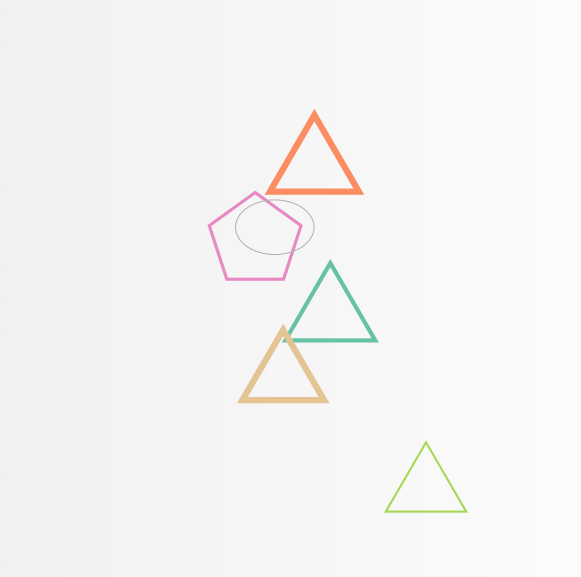[{"shape": "triangle", "thickness": 2, "radius": 0.45, "center": [0.568, 0.454]}, {"shape": "triangle", "thickness": 3, "radius": 0.44, "center": [0.541, 0.711]}, {"shape": "pentagon", "thickness": 1.5, "radius": 0.41, "center": [0.439, 0.583]}, {"shape": "triangle", "thickness": 1, "radius": 0.4, "center": [0.733, 0.153]}, {"shape": "triangle", "thickness": 3, "radius": 0.41, "center": [0.487, 0.347]}, {"shape": "oval", "thickness": 0.5, "radius": 0.34, "center": [0.473, 0.606]}]